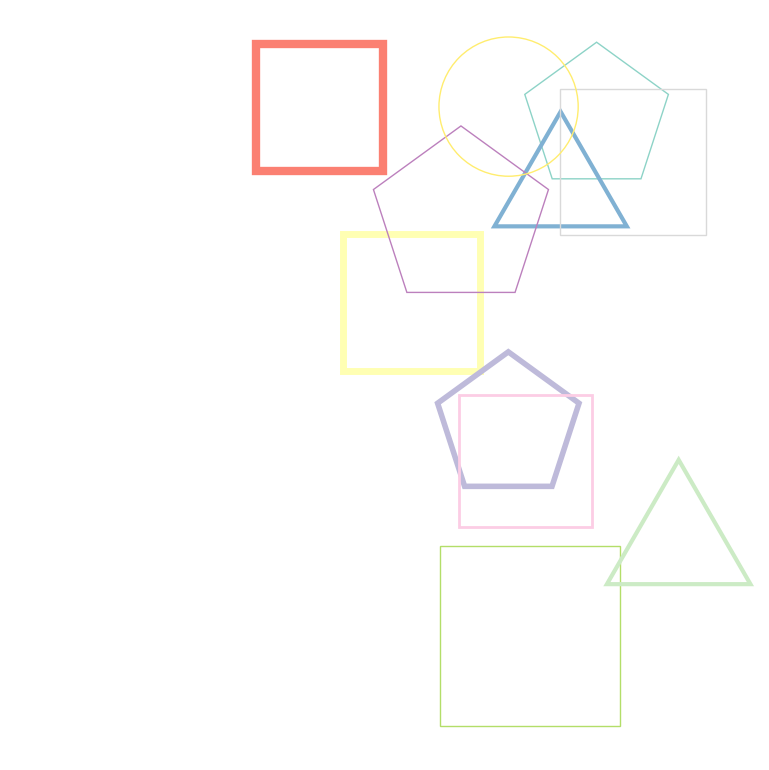[{"shape": "pentagon", "thickness": 0.5, "radius": 0.49, "center": [0.775, 0.847]}, {"shape": "square", "thickness": 2.5, "radius": 0.45, "center": [0.535, 0.607]}, {"shape": "pentagon", "thickness": 2, "radius": 0.48, "center": [0.66, 0.446]}, {"shape": "square", "thickness": 3, "radius": 0.41, "center": [0.415, 0.86]}, {"shape": "triangle", "thickness": 1.5, "radius": 0.5, "center": [0.728, 0.756]}, {"shape": "square", "thickness": 0.5, "radius": 0.58, "center": [0.689, 0.174]}, {"shape": "square", "thickness": 1, "radius": 0.43, "center": [0.682, 0.402]}, {"shape": "square", "thickness": 0.5, "radius": 0.47, "center": [0.822, 0.79]}, {"shape": "pentagon", "thickness": 0.5, "radius": 0.6, "center": [0.599, 0.717]}, {"shape": "triangle", "thickness": 1.5, "radius": 0.54, "center": [0.881, 0.295]}, {"shape": "circle", "thickness": 0.5, "radius": 0.45, "center": [0.66, 0.862]}]